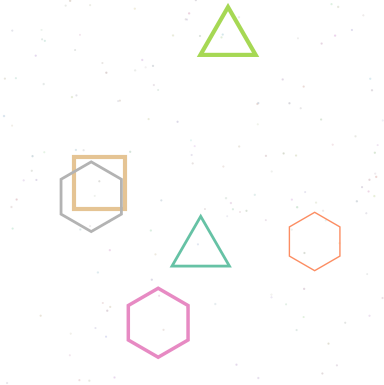[{"shape": "triangle", "thickness": 2, "radius": 0.43, "center": [0.521, 0.352]}, {"shape": "hexagon", "thickness": 1, "radius": 0.38, "center": [0.817, 0.373]}, {"shape": "hexagon", "thickness": 2.5, "radius": 0.45, "center": [0.411, 0.162]}, {"shape": "triangle", "thickness": 3, "radius": 0.41, "center": [0.592, 0.899]}, {"shape": "square", "thickness": 3, "radius": 0.33, "center": [0.258, 0.525]}, {"shape": "hexagon", "thickness": 2, "radius": 0.45, "center": [0.237, 0.489]}]